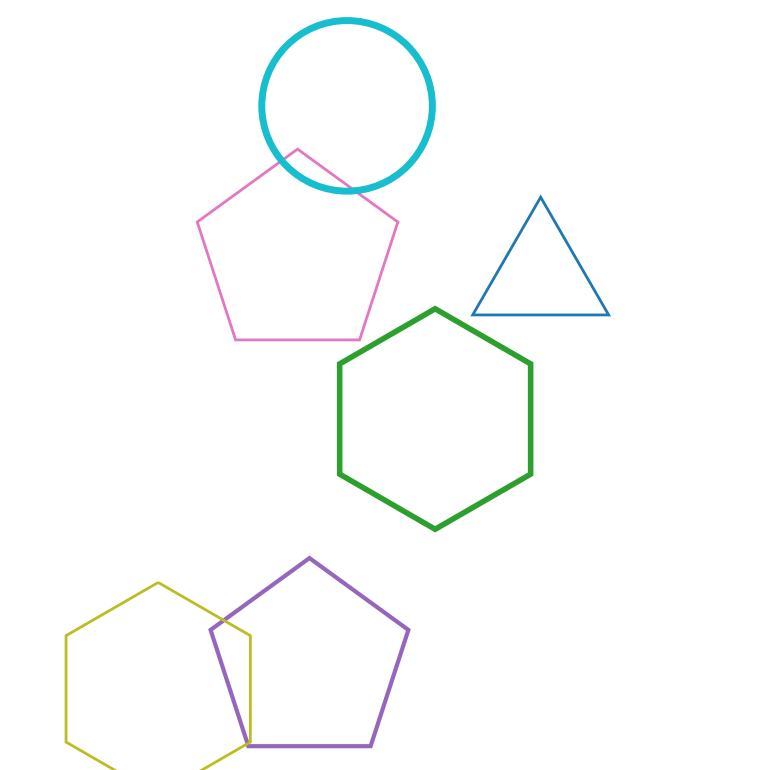[{"shape": "triangle", "thickness": 1, "radius": 0.51, "center": [0.702, 0.642]}, {"shape": "hexagon", "thickness": 2, "radius": 0.72, "center": [0.565, 0.456]}, {"shape": "pentagon", "thickness": 1.5, "radius": 0.68, "center": [0.402, 0.14]}, {"shape": "pentagon", "thickness": 1, "radius": 0.68, "center": [0.386, 0.669]}, {"shape": "hexagon", "thickness": 1, "radius": 0.69, "center": [0.205, 0.105]}, {"shape": "circle", "thickness": 2.5, "radius": 0.55, "center": [0.451, 0.863]}]